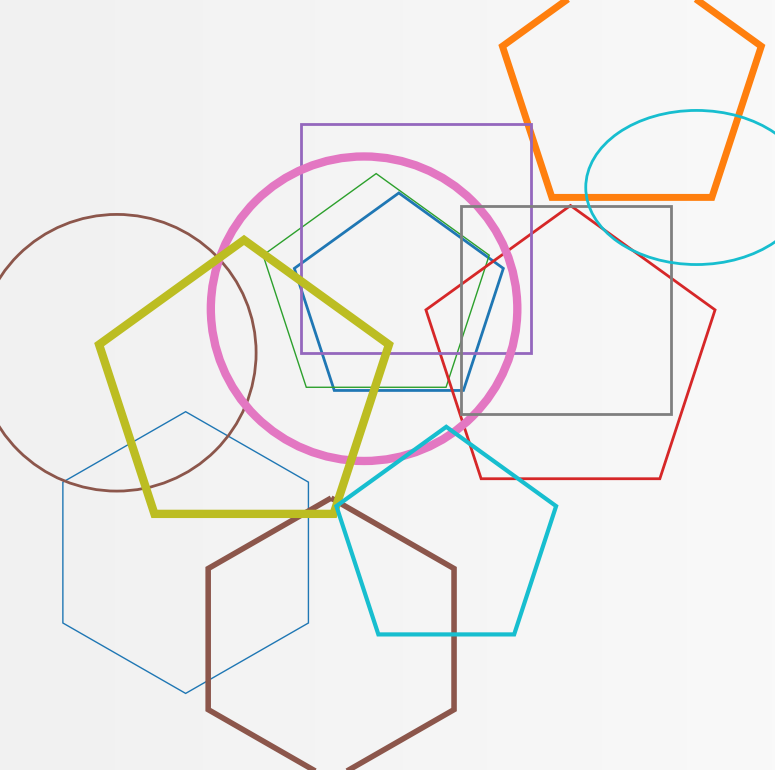[{"shape": "pentagon", "thickness": 1, "radius": 0.71, "center": [0.515, 0.608]}, {"shape": "hexagon", "thickness": 0.5, "radius": 0.91, "center": [0.24, 0.282]}, {"shape": "pentagon", "thickness": 2.5, "radius": 0.88, "center": [0.815, 0.886]}, {"shape": "pentagon", "thickness": 0.5, "radius": 0.77, "center": [0.485, 0.621]}, {"shape": "pentagon", "thickness": 1, "radius": 0.98, "center": [0.736, 0.537]}, {"shape": "square", "thickness": 1, "radius": 0.74, "center": [0.537, 0.691]}, {"shape": "circle", "thickness": 1, "radius": 0.9, "center": [0.151, 0.542]}, {"shape": "hexagon", "thickness": 2, "radius": 0.92, "center": [0.427, 0.17]}, {"shape": "circle", "thickness": 3, "radius": 0.99, "center": [0.47, 0.599]}, {"shape": "square", "thickness": 1, "radius": 0.68, "center": [0.73, 0.597]}, {"shape": "pentagon", "thickness": 3, "radius": 0.98, "center": [0.315, 0.492]}, {"shape": "pentagon", "thickness": 1.5, "radius": 0.75, "center": [0.576, 0.297]}, {"shape": "oval", "thickness": 1, "radius": 0.71, "center": [0.899, 0.757]}]